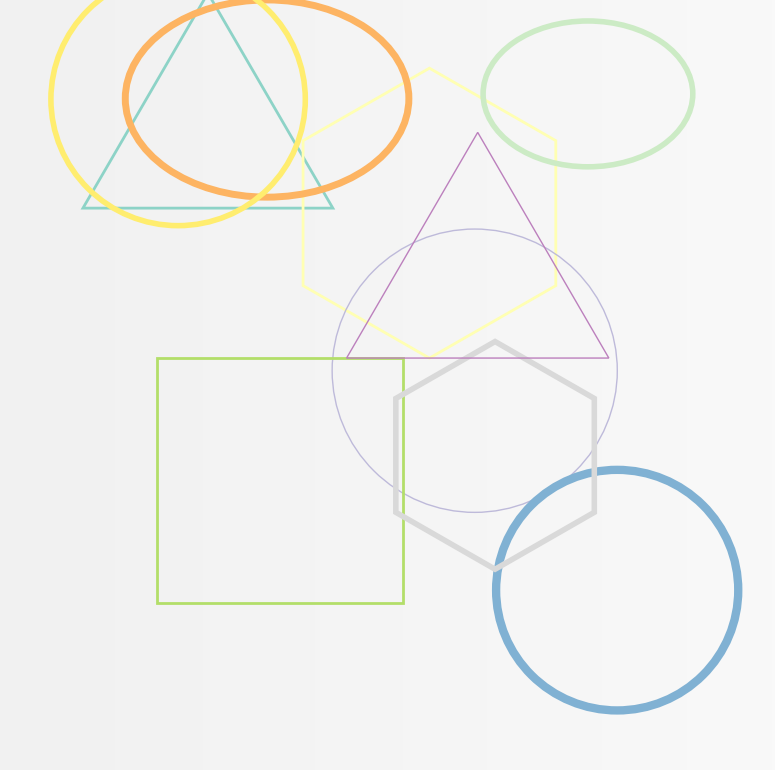[{"shape": "triangle", "thickness": 1, "radius": 0.93, "center": [0.268, 0.823]}, {"shape": "hexagon", "thickness": 1, "radius": 0.94, "center": [0.554, 0.723]}, {"shape": "circle", "thickness": 0.5, "radius": 0.92, "center": [0.613, 0.519]}, {"shape": "circle", "thickness": 3, "radius": 0.78, "center": [0.796, 0.234]}, {"shape": "oval", "thickness": 2.5, "radius": 0.91, "center": [0.345, 0.872]}, {"shape": "square", "thickness": 1, "radius": 0.8, "center": [0.361, 0.376]}, {"shape": "hexagon", "thickness": 2, "radius": 0.74, "center": [0.639, 0.409]}, {"shape": "triangle", "thickness": 0.5, "radius": 0.98, "center": [0.616, 0.633]}, {"shape": "oval", "thickness": 2, "radius": 0.68, "center": [0.759, 0.878]}, {"shape": "circle", "thickness": 2, "radius": 0.82, "center": [0.23, 0.871]}]